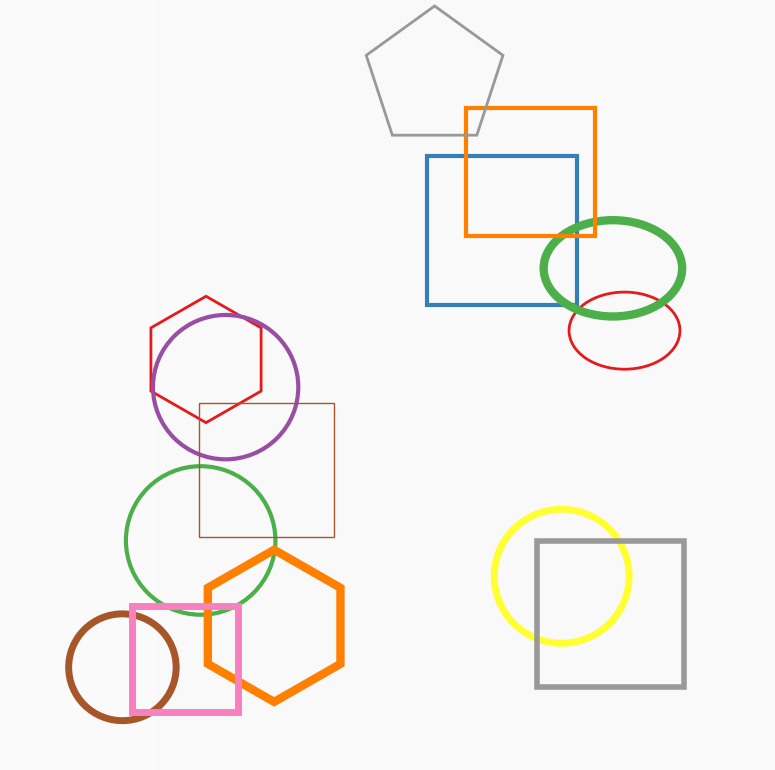[{"shape": "hexagon", "thickness": 1, "radius": 0.41, "center": [0.266, 0.533]}, {"shape": "oval", "thickness": 1, "radius": 0.36, "center": [0.806, 0.571]}, {"shape": "square", "thickness": 1.5, "radius": 0.48, "center": [0.648, 0.701]}, {"shape": "circle", "thickness": 1.5, "radius": 0.48, "center": [0.259, 0.298]}, {"shape": "oval", "thickness": 3, "radius": 0.45, "center": [0.791, 0.652]}, {"shape": "circle", "thickness": 1.5, "radius": 0.47, "center": [0.291, 0.497]}, {"shape": "square", "thickness": 1.5, "radius": 0.42, "center": [0.684, 0.777]}, {"shape": "hexagon", "thickness": 3, "radius": 0.49, "center": [0.354, 0.187]}, {"shape": "circle", "thickness": 2.5, "radius": 0.44, "center": [0.725, 0.252]}, {"shape": "circle", "thickness": 2.5, "radius": 0.35, "center": [0.158, 0.133]}, {"shape": "square", "thickness": 0.5, "radius": 0.43, "center": [0.343, 0.39]}, {"shape": "square", "thickness": 2.5, "radius": 0.34, "center": [0.239, 0.144]}, {"shape": "square", "thickness": 2, "radius": 0.47, "center": [0.788, 0.202]}, {"shape": "pentagon", "thickness": 1, "radius": 0.46, "center": [0.561, 0.899]}]